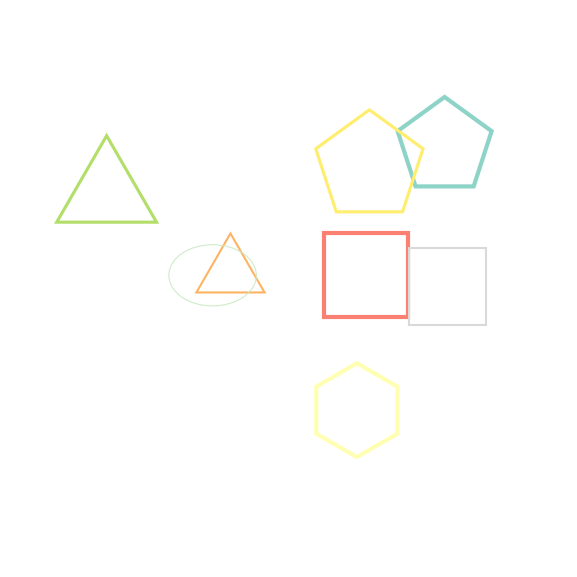[{"shape": "pentagon", "thickness": 2, "radius": 0.43, "center": [0.77, 0.746]}, {"shape": "hexagon", "thickness": 2, "radius": 0.41, "center": [0.618, 0.289]}, {"shape": "square", "thickness": 2, "radius": 0.36, "center": [0.634, 0.523]}, {"shape": "triangle", "thickness": 1, "radius": 0.34, "center": [0.399, 0.527]}, {"shape": "triangle", "thickness": 1.5, "radius": 0.5, "center": [0.185, 0.664]}, {"shape": "square", "thickness": 1, "radius": 0.34, "center": [0.775, 0.503]}, {"shape": "oval", "thickness": 0.5, "radius": 0.38, "center": [0.368, 0.522]}, {"shape": "pentagon", "thickness": 1.5, "radius": 0.49, "center": [0.64, 0.711]}]